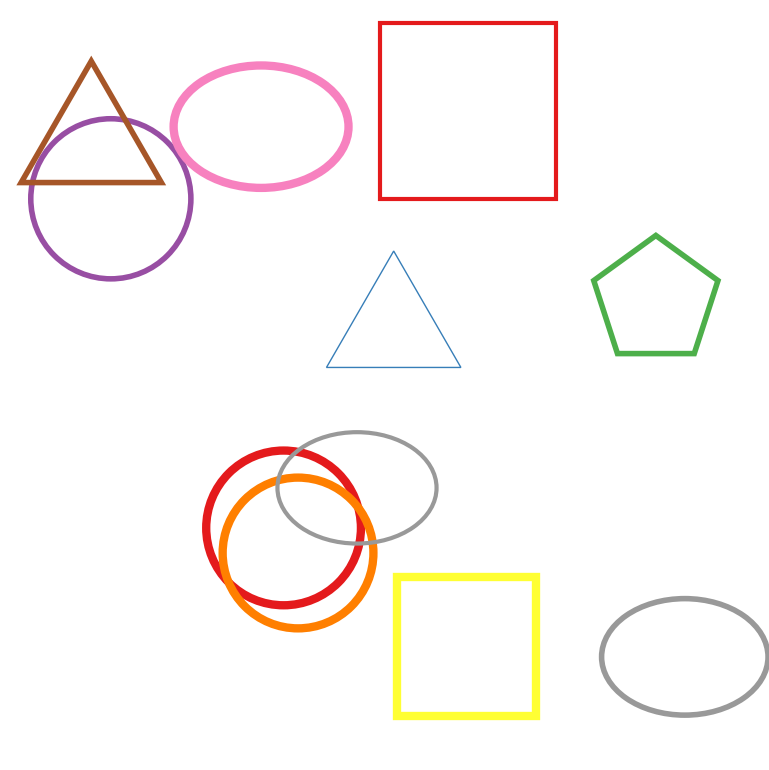[{"shape": "square", "thickness": 1.5, "radius": 0.57, "center": [0.607, 0.856]}, {"shape": "circle", "thickness": 3, "radius": 0.5, "center": [0.368, 0.314]}, {"shape": "triangle", "thickness": 0.5, "radius": 0.5, "center": [0.511, 0.573]}, {"shape": "pentagon", "thickness": 2, "radius": 0.42, "center": [0.852, 0.609]}, {"shape": "circle", "thickness": 2, "radius": 0.52, "center": [0.144, 0.742]}, {"shape": "circle", "thickness": 3, "radius": 0.49, "center": [0.387, 0.282]}, {"shape": "square", "thickness": 3, "radius": 0.45, "center": [0.606, 0.16]}, {"shape": "triangle", "thickness": 2, "radius": 0.53, "center": [0.119, 0.815]}, {"shape": "oval", "thickness": 3, "radius": 0.57, "center": [0.339, 0.835]}, {"shape": "oval", "thickness": 2, "radius": 0.54, "center": [0.889, 0.147]}, {"shape": "oval", "thickness": 1.5, "radius": 0.52, "center": [0.464, 0.366]}]